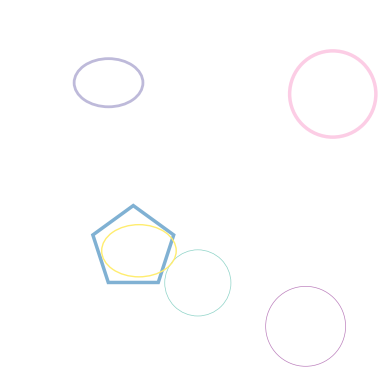[{"shape": "circle", "thickness": 0.5, "radius": 0.43, "center": [0.514, 0.265]}, {"shape": "oval", "thickness": 2, "radius": 0.45, "center": [0.282, 0.785]}, {"shape": "pentagon", "thickness": 2.5, "radius": 0.55, "center": [0.346, 0.356]}, {"shape": "circle", "thickness": 2.5, "radius": 0.56, "center": [0.864, 0.756]}, {"shape": "circle", "thickness": 0.5, "radius": 0.52, "center": [0.794, 0.152]}, {"shape": "oval", "thickness": 1, "radius": 0.48, "center": [0.361, 0.349]}]